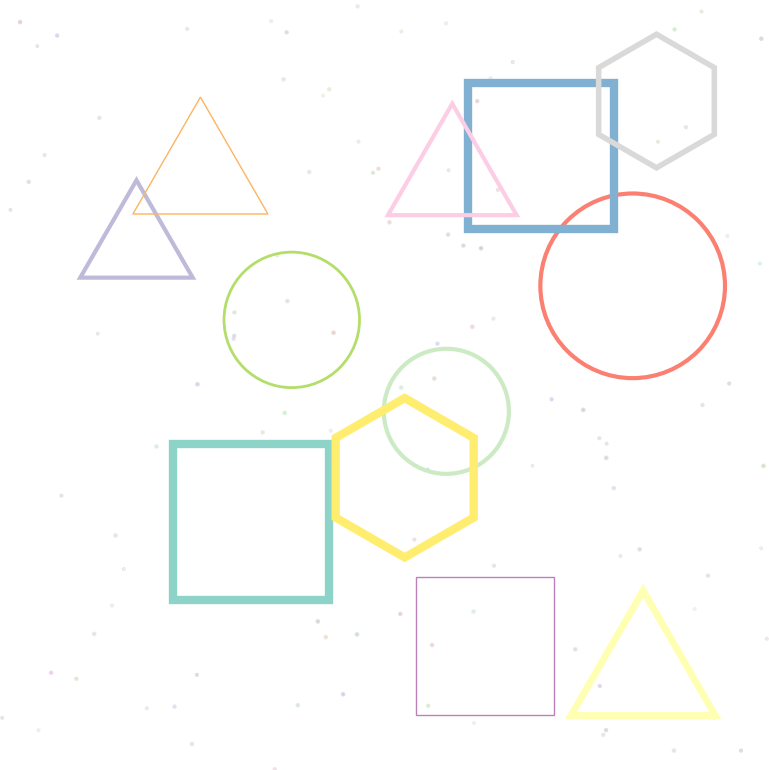[{"shape": "square", "thickness": 3, "radius": 0.51, "center": [0.326, 0.322]}, {"shape": "triangle", "thickness": 2.5, "radius": 0.54, "center": [0.835, 0.125]}, {"shape": "triangle", "thickness": 1.5, "radius": 0.42, "center": [0.177, 0.682]}, {"shape": "circle", "thickness": 1.5, "radius": 0.6, "center": [0.822, 0.629]}, {"shape": "square", "thickness": 3, "radius": 0.47, "center": [0.703, 0.798]}, {"shape": "triangle", "thickness": 0.5, "radius": 0.51, "center": [0.26, 0.773]}, {"shape": "circle", "thickness": 1, "radius": 0.44, "center": [0.379, 0.585]}, {"shape": "triangle", "thickness": 1.5, "radius": 0.48, "center": [0.587, 0.769]}, {"shape": "hexagon", "thickness": 2, "radius": 0.43, "center": [0.853, 0.869]}, {"shape": "square", "thickness": 0.5, "radius": 0.45, "center": [0.629, 0.161]}, {"shape": "circle", "thickness": 1.5, "radius": 0.41, "center": [0.58, 0.466]}, {"shape": "hexagon", "thickness": 3, "radius": 0.52, "center": [0.526, 0.38]}]